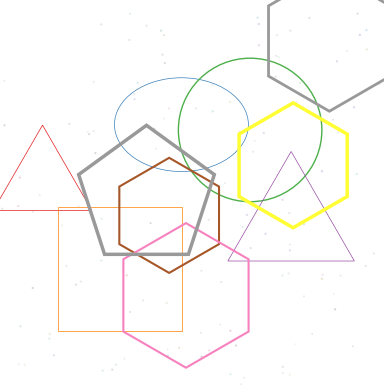[{"shape": "triangle", "thickness": 0.5, "radius": 0.74, "center": [0.11, 0.527]}, {"shape": "oval", "thickness": 0.5, "radius": 0.87, "center": [0.471, 0.676]}, {"shape": "circle", "thickness": 1, "radius": 0.93, "center": [0.65, 0.662]}, {"shape": "triangle", "thickness": 0.5, "radius": 0.95, "center": [0.756, 0.417]}, {"shape": "square", "thickness": 0.5, "radius": 0.81, "center": [0.312, 0.302]}, {"shape": "hexagon", "thickness": 2.5, "radius": 0.81, "center": [0.761, 0.571]}, {"shape": "hexagon", "thickness": 1.5, "radius": 0.75, "center": [0.439, 0.441]}, {"shape": "hexagon", "thickness": 1.5, "radius": 0.94, "center": [0.483, 0.233]}, {"shape": "hexagon", "thickness": 2, "radius": 0.91, "center": [0.856, 0.894]}, {"shape": "pentagon", "thickness": 2.5, "radius": 0.93, "center": [0.38, 0.489]}]